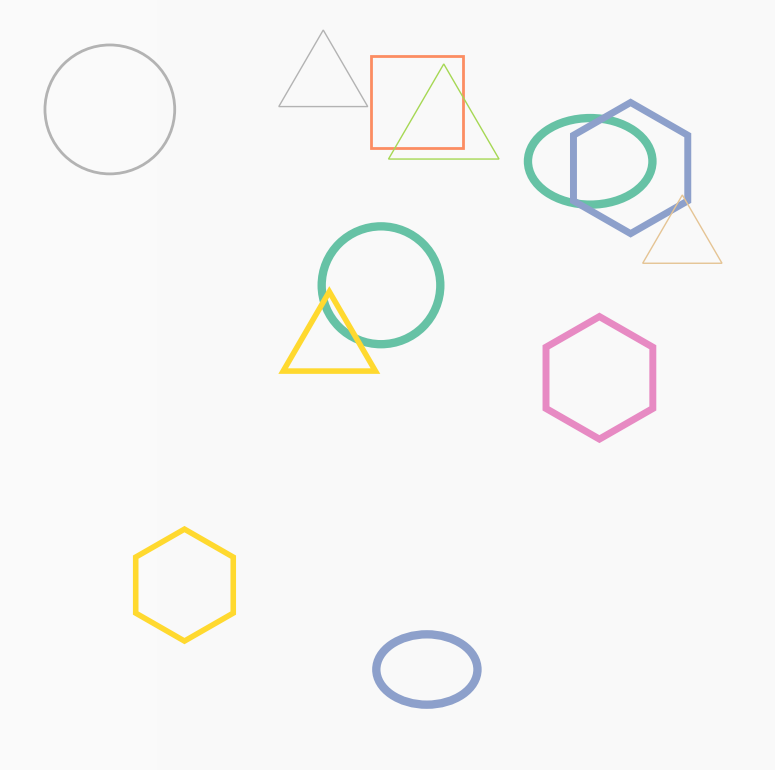[{"shape": "circle", "thickness": 3, "radius": 0.38, "center": [0.492, 0.63]}, {"shape": "oval", "thickness": 3, "radius": 0.4, "center": [0.762, 0.79]}, {"shape": "square", "thickness": 1, "radius": 0.3, "center": [0.538, 0.867]}, {"shape": "hexagon", "thickness": 2.5, "radius": 0.43, "center": [0.814, 0.782]}, {"shape": "oval", "thickness": 3, "radius": 0.33, "center": [0.551, 0.131]}, {"shape": "hexagon", "thickness": 2.5, "radius": 0.4, "center": [0.773, 0.509]}, {"shape": "triangle", "thickness": 0.5, "radius": 0.41, "center": [0.573, 0.835]}, {"shape": "triangle", "thickness": 2, "radius": 0.34, "center": [0.425, 0.552]}, {"shape": "hexagon", "thickness": 2, "radius": 0.36, "center": [0.238, 0.24]}, {"shape": "triangle", "thickness": 0.5, "radius": 0.3, "center": [0.88, 0.688]}, {"shape": "circle", "thickness": 1, "radius": 0.42, "center": [0.142, 0.858]}, {"shape": "triangle", "thickness": 0.5, "radius": 0.33, "center": [0.417, 0.895]}]